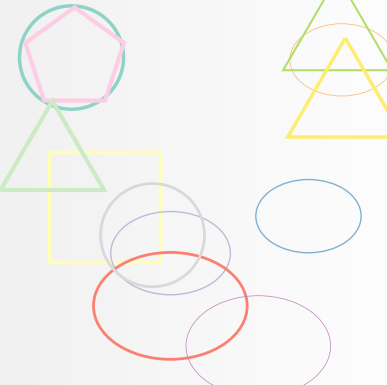[{"shape": "circle", "thickness": 2.5, "radius": 0.67, "center": [0.185, 0.851]}, {"shape": "square", "thickness": 2.5, "radius": 0.72, "center": [0.27, 0.462]}, {"shape": "oval", "thickness": 1, "radius": 0.77, "center": [0.44, 0.343]}, {"shape": "oval", "thickness": 2, "radius": 0.99, "center": [0.44, 0.206]}, {"shape": "oval", "thickness": 1, "radius": 0.68, "center": [0.796, 0.439]}, {"shape": "oval", "thickness": 0.5, "radius": 0.67, "center": [0.882, 0.845]}, {"shape": "triangle", "thickness": 1.5, "radius": 0.81, "center": [0.871, 0.899]}, {"shape": "pentagon", "thickness": 3, "radius": 0.67, "center": [0.192, 0.847]}, {"shape": "circle", "thickness": 2, "radius": 0.67, "center": [0.394, 0.389]}, {"shape": "oval", "thickness": 0.5, "radius": 0.93, "center": [0.667, 0.101]}, {"shape": "triangle", "thickness": 3, "radius": 0.77, "center": [0.135, 0.584]}, {"shape": "triangle", "thickness": 2.5, "radius": 0.86, "center": [0.891, 0.73]}]